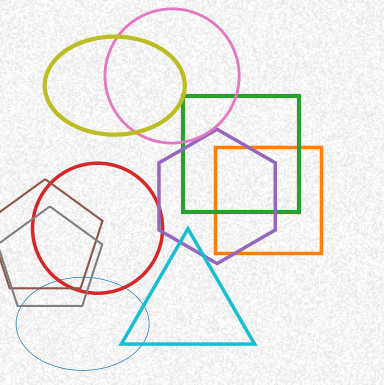[{"shape": "oval", "thickness": 0.5, "radius": 0.86, "center": [0.215, 0.159]}, {"shape": "square", "thickness": 2.5, "radius": 0.69, "center": [0.696, 0.48]}, {"shape": "square", "thickness": 3, "radius": 0.75, "center": [0.626, 0.6]}, {"shape": "circle", "thickness": 2.5, "radius": 0.84, "center": [0.253, 0.407]}, {"shape": "hexagon", "thickness": 2.5, "radius": 0.87, "center": [0.564, 0.49]}, {"shape": "pentagon", "thickness": 1.5, "radius": 0.78, "center": [0.117, 0.378]}, {"shape": "circle", "thickness": 2, "radius": 0.87, "center": [0.447, 0.803]}, {"shape": "pentagon", "thickness": 1.5, "radius": 0.71, "center": [0.13, 0.321]}, {"shape": "oval", "thickness": 3, "radius": 0.91, "center": [0.298, 0.778]}, {"shape": "triangle", "thickness": 2.5, "radius": 1.0, "center": [0.488, 0.206]}]